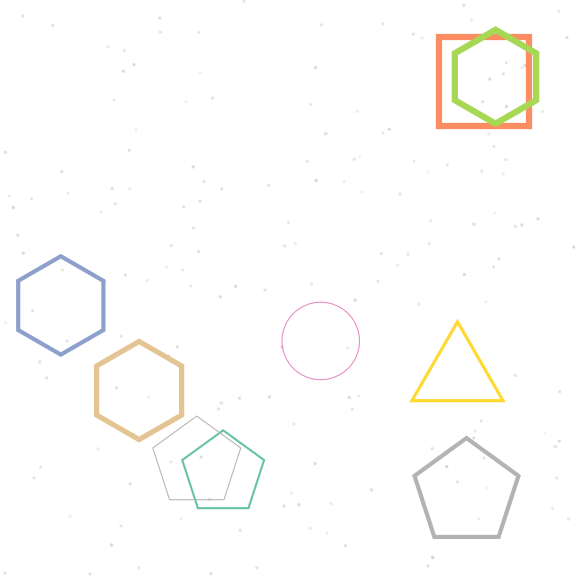[{"shape": "pentagon", "thickness": 1, "radius": 0.37, "center": [0.386, 0.179]}, {"shape": "square", "thickness": 3, "radius": 0.39, "center": [0.839, 0.858]}, {"shape": "hexagon", "thickness": 2, "radius": 0.43, "center": [0.105, 0.47]}, {"shape": "circle", "thickness": 0.5, "radius": 0.34, "center": [0.555, 0.409]}, {"shape": "hexagon", "thickness": 3, "radius": 0.41, "center": [0.858, 0.866]}, {"shape": "triangle", "thickness": 1.5, "radius": 0.46, "center": [0.792, 0.351]}, {"shape": "hexagon", "thickness": 2.5, "radius": 0.42, "center": [0.241, 0.323]}, {"shape": "pentagon", "thickness": 0.5, "radius": 0.4, "center": [0.341, 0.199]}, {"shape": "pentagon", "thickness": 2, "radius": 0.47, "center": [0.808, 0.146]}]